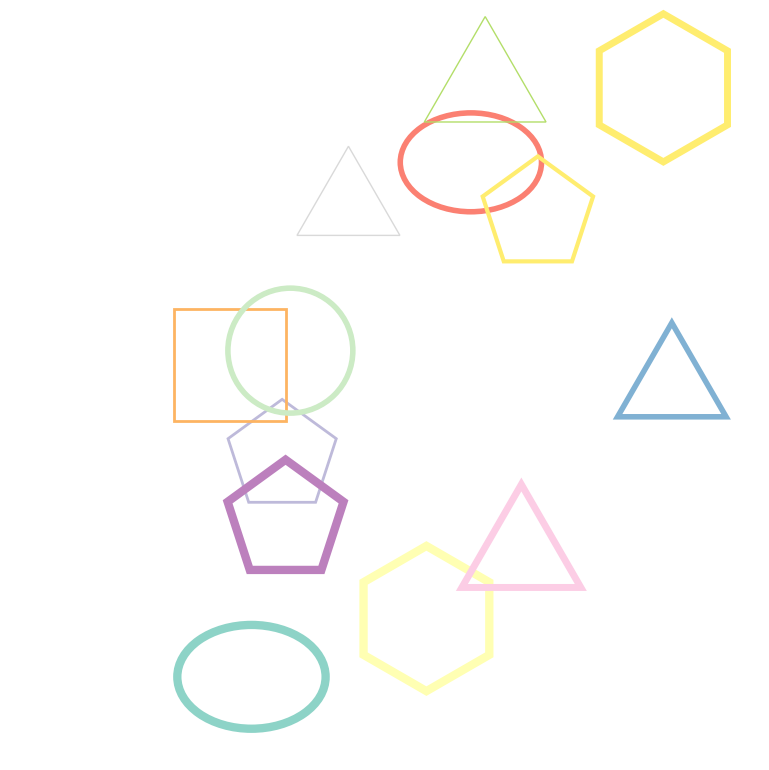[{"shape": "oval", "thickness": 3, "radius": 0.48, "center": [0.327, 0.121]}, {"shape": "hexagon", "thickness": 3, "radius": 0.47, "center": [0.554, 0.197]}, {"shape": "pentagon", "thickness": 1, "radius": 0.37, "center": [0.366, 0.407]}, {"shape": "oval", "thickness": 2, "radius": 0.46, "center": [0.612, 0.789]}, {"shape": "triangle", "thickness": 2, "radius": 0.41, "center": [0.873, 0.499]}, {"shape": "square", "thickness": 1, "radius": 0.36, "center": [0.299, 0.526]}, {"shape": "triangle", "thickness": 0.5, "radius": 0.46, "center": [0.63, 0.887]}, {"shape": "triangle", "thickness": 2.5, "radius": 0.45, "center": [0.677, 0.282]}, {"shape": "triangle", "thickness": 0.5, "radius": 0.39, "center": [0.453, 0.733]}, {"shape": "pentagon", "thickness": 3, "radius": 0.4, "center": [0.371, 0.324]}, {"shape": "circle", "thickness": 2, "radius": 0.41, "center": [0.377, 0.545]}, {"shape": "hexagon", "thickness": 2.5, "radius": 0.48, "center": [0.862, 0.886]}, {"shape": "pentagon", "thickness": 1.5, "radius": 0.38, "center": [0.699, 0.722]}]